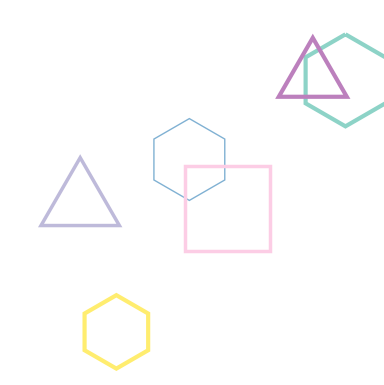[{"shape": "hexagon", "thickness": 3, "radius": 0.6, "center": [0.897, 0.791]}, {"shape": "triangle", "thickness": 2.5, "radius": 0.59, "center": [0.208, 0.473]}, {"shape": "hexagon", "thickness": 1, "radius": 0.53, "center": [0.492, 0.586]}, {"shape": "square", "thickness": 2.5, "radius": 0.55, "center": [0.59, 0.459]}, {"shape": "triangle", "thickness": 3, "radius": 0.51, "center": [0.812, 0.8]}, {"shape": "hexagon", "thickness": 3, "radius": 0.48, "center": [0.302, 0.138]}]